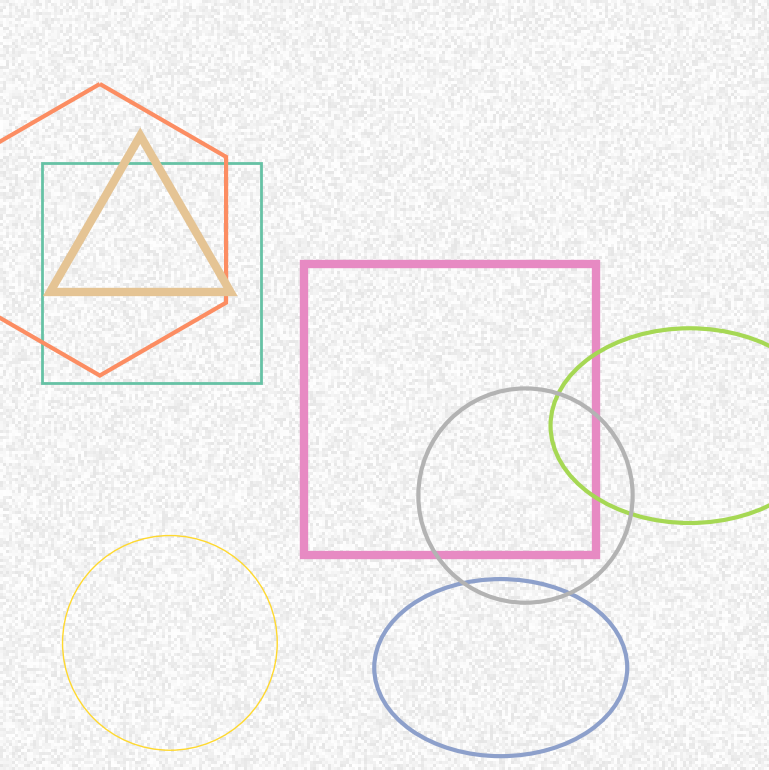[{"shape": "square", "thickness": 1, "radius": 0.71, "center": [0.197, 0.646]}, {"shape": "hexagon", "thickness": 1.5, "radius": 0.95, "center": [0.13, 0.702]}, {"shape": "oval", "thickness": 1.5, "radius": 0.82, "center": [0.65, 0.133]}, {"shape": "square", "thickness": 3, "radius": 0.95, "center": [0.584, 0.468]}, {"shape": "oval", "thickness": 1.5, "radius": 0.9, "center": [0.896, 0.447]}, {"shape": "circle", "thickness": 0.5, "radius": 0.7, "center": [0.221, 0.165]}, {"shape": "triangle", "thickness": 3, "radius": 0.68, "center": [0.182, 0.688]}, {"shape": "circle", "thickness": 1.5, "radius": 0.7, "center": [0.682, 0.356]}]